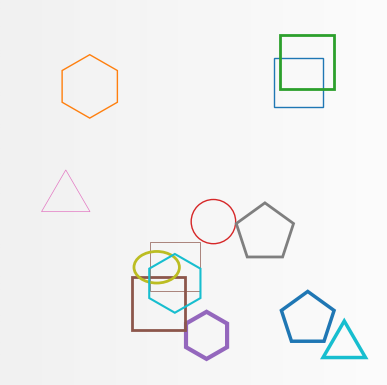[{"shape": "square", "thickness": 1, "radius": 0.32, "center": [0.771, 0.786]}, {"shape": "pentagon", "thickness": 2.5, "radius": 0.36, "center": [0.794, 0.172]}, {"shape": "hexagon", "thickness": 1, "radius": 0.41, "center": [0.232, 0.776]}, {"shape": "square", "thickness": 2, "radius": 0.35, "center": [0.793, 0.838]}, {"shape": "circle", "thickness": 1, "radius": 0.29, "center": [0.551, 0.424]}, {"shape": "hexagon", "thickness": 3, "radius": 0.31, "center": [0.533, 0.129]}, {"shape": "square", "thickness": 0.5, "radius": 0.32, "center": [0.452, 0.308]}, {"shape": "square", "thickness": 2, "radius": 0.34, "center": [0.41, 0.211]}, {"shape": "triangle", "thickness": 0.5, "radius": 0.36, "center": [0.17, 0.486]}, {"shape": "pentagon", "thickness": 2, "radius": 0.39, "center": [0.684, 0.395]}, {"shape": "oval", "thickness": 2, "radius": 0.29, "center": [0.404, 0.306]}, {"shape": "triangle", "thickness": 2.5, "radius": 0.32, "center": [0.888, 0.103]}, {"shape": "hexagon", "thickness": 1.5, "radius": 0.38, "center": [0.451, 0.264]}]